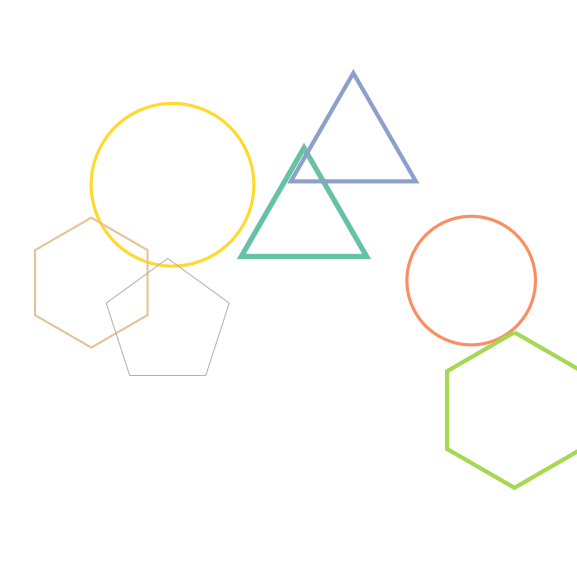[{"shape": "triangle", "thickness": 2.5, "radius": 0.63, "center": [0.526, 0.618]}, {"shape": "circle", "thickness": 1.5, "radius": 0.56, "center": [0.816, 0.513]}, {"shape": "triangle", "thickness": 2, "radius": 0.63, "center": [0.612, 0.748]}, {"shape": "hexagon", "thickness": 2, "radius": 0.67, "center": [0.891, 0.289]}, {"shape": "circle", "thickness": 1.5, "radius": 0.7, "center": [0.299, 0.679]}, {"shape": "hexagon", "thickness": 1, "radius": 0.56, "center": [0.158, 0.51]}, {"shape": "pentagon", "thickness": 0.5, "radius": 0.56, "center": [0.29, 0.44]}]